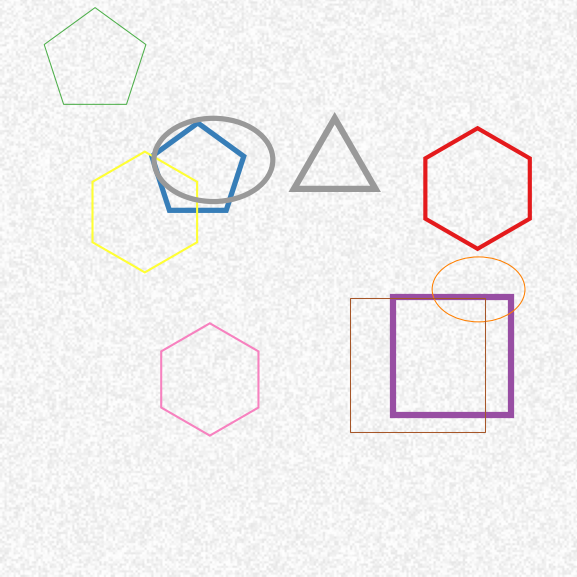[{"shape": "hexagon", "thickness": 2, "radius": 0.52, "center": [0.827, 0.673]}, {"shape": "pentagon", "thickness": 2.5, "radius": 0.42, "center": [0.343, 0.703]}, {"shape": "pentagon", "thickness": 0.5, "radius": 0.46, "center": [0.165, 0.893]}, {"shape": "square", "thickness": 3, "radius": 0.51, "center": [0.783, 0.382]}, {"shape": "oval", "thickness": 0.5, "radius": 0.4, "center": [0.829, 0.498]}, {"shape": "hexagon", "thickness": 1, "radius": 0.52, "center": [0.251, 0.632]}, {"shape": "square", "thickness": 0.5, "radius": 0.58, "center": [0.723, 0.367]}, {"shape": "hexagon", "thickness": 1, "radius": 0.49, "center": [0.363, 0.342]}, {"shape": "triangle", "thickness": 3, "radius": 0.41, "center": [0.58, 0.713]}, {"shape": "oval", "thickness": 2.5, "radius": 0.51, "center": [0.37, 0.722]}]